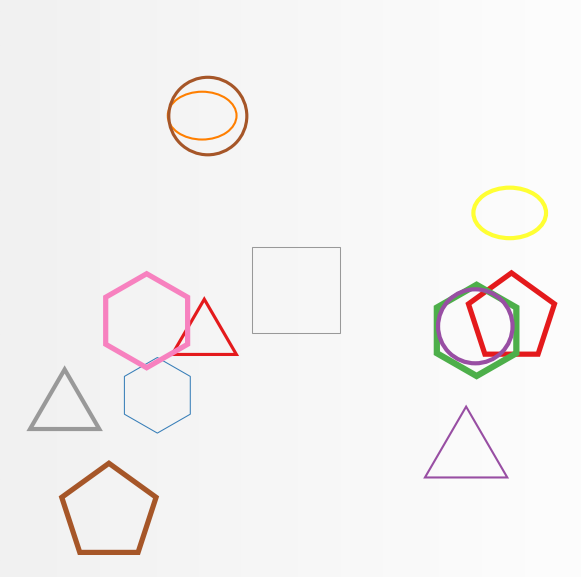[{"shape": "pentagon", "thickness": 2.5, "radius": 0.39, "center": [0.88, 0.449]}, {"shape": "triangle", "thickness": 1.5, "radius": 0.32, "center": [0.351, 0.417]}, {"shape": "hexagon", "thickness": 0.5, "radius": 0.33, "center": [0.271, 0.315]}, {"shape": "hexagon", "thickness": 3, "radius": 0.39, "center": [0.82, 0.427]}, {"shape": "triangle", "thickness": 1, "radius": 0.41, "center": [0.802, 0.213]}, {"shape": "circle", "thickness": 2, "radius": 0.32, "center": [0.818, 0.434]}, {"shape": "oval", "thickness": 1, "radius": 0.3, "center": [0.348, 0.799]}, {"shape": "oval", "thickness": 2, "radius": 0.31, "center": [0.877, 0.63]}, {"shape": "pentagon", "thickness": 2.5, "radius": 0.43, "center": [0.187, 0.112]}, {"shape": "circle", "thickness": 1.5, "radius": 0.34, "center": [0.358, 0.798]}, {"shape": "hexagon", "thickness": 2.5, "radius": 0.41, "center": [0.252, 0.444]}, {"shape": "square", "thickness": 0.5, "radius": 0.38, "center": [0.509, 0.497]}, {"shape": "triangle", "thickness": 2, "radius": 0.34, "center": [0.111, 0.291]}]